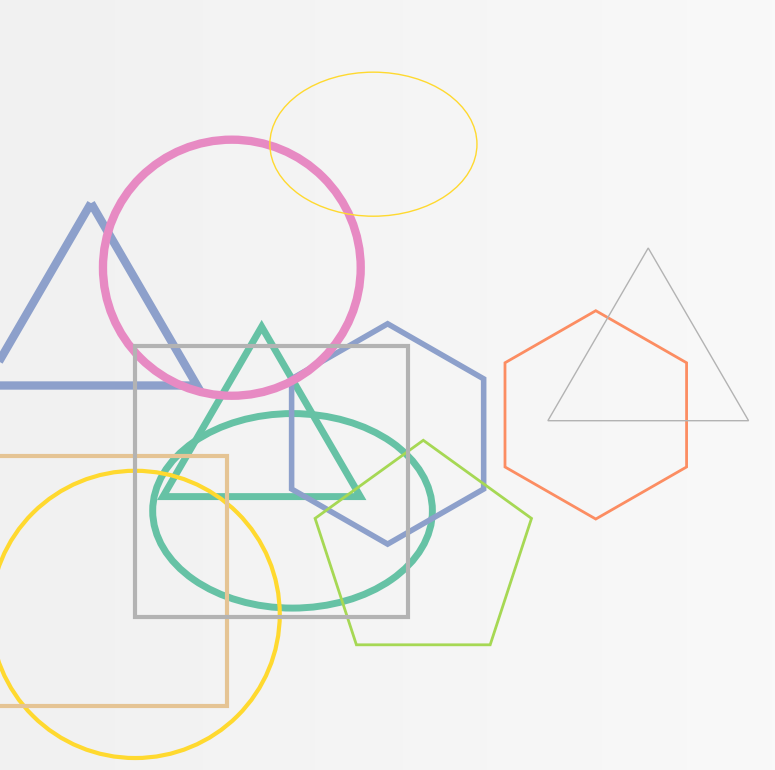[{"shape": "oval", "thickness": 2.5, "radius": 0.9, "center": [0.377, 0.337]}, {"shape": "triangle", "thickness": 2.5, "radius": 0.74, "center": [0.338, 0.429]}, {"shape": "hexagon", "thickness": 1, "radius": 0.68, "center": [0.769, 0.461]}, {"shape": "triangle", "thickness": 3, "radius": 0.79, "center": [0.117, 0.578]}, {"shape": "hexagon", "thickness": 2, "radius": 0.72, "center": [0.5, 0.436]}, {"shape": "circle", "thickness": 3, "radius": 0.83, "center": [0.299, 0.652]}, {"shape": "pentagon", "thickness": 1, "radius": 0.73, "center": [0.546, 0.281]}, {"shape": "circle", "thickness": 1.5, "radius": 0.93, "center": [0.174, 0.202]}, {"shape": "oval", "thickness": 0.5, "radius": 0.67, "center": [0.482, 0.813]}, {"shape": "square", "thickness": 1.5, "radius": 0.81, "center": [0.131, 0.245]}, {"shape": "square", "thickness": 1.5, "radius": 0.88, "center": [0.35, 0.375]}, {"shape": "triangle", "thickness": 0.5, "radius": 0.75, "center": [0.836, 0.528]}]